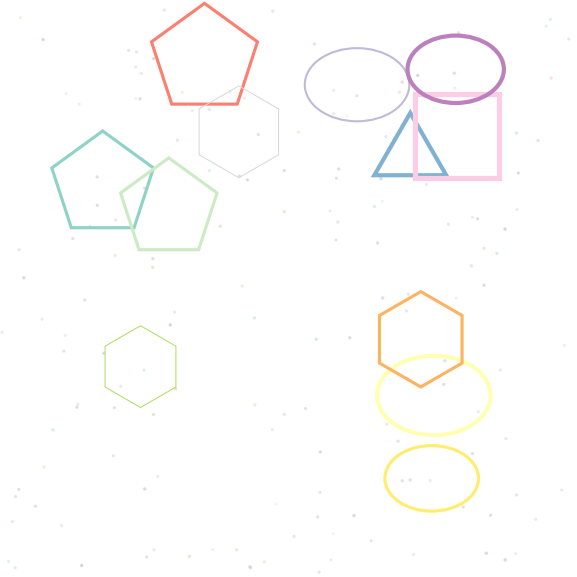[{"shape": "pentagon", "thickness": 1.5, "radius": 0.46, "center": [0.178, 0.68]}, {"shape": "oval", "thickness": 2, "radius": 0.49, "center": [0.751, 0.314]}, {"shape": "oval", "thickness": 1, "radius": 0.45, "center": [0.618, 0.852]}, {"shape": "pentagon", "thickness": 1.5, "radius": 0.48, "center": [0.354, 0.897]}, {"shape": "triangle", "thickness": 2, "radius": 0.36, "center": [0.71, 0.732]}, {"shape": "hexagon", "thickness": 1.5, "radius": 0.41, "center": [0.729, 0.412]}, {"shape": "hexagon", "thickness": 0.5, "radius": 0.35, "center": [0.243, 0.364]}, {"shape": "square", "thickness": 2.5, "radius": 0.36, "center": [0.792, 0.763]}, {"shape": "hexagon", "thickness": 0.5, "radius": 0.4, "center": [0.414, 0.771]}, {"shape": "oval", "thickness": 2, "radius": 0.42, "center": [0.789, 0.879]}, {"shape": "pentagon", "thickness": 1.5, "radius": 0.44, "center": [0.292, 0.638]}, {"shape": "oval", "thickness": 1.5, "radius": 0.41, "center": [0.748, 0.171]}]